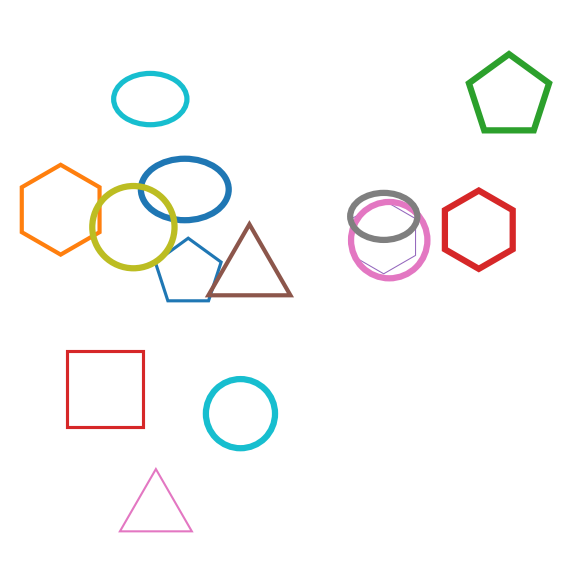[{"shape": "pentagon", "thickness": 1.5, "radius": 0.3, "center": [0.326, 0.527]}, {"shape": "oval", "thickness": 3, "radius": 0.38, "center": [0.32, 0.671]}, {"shape": "hexagon", "thickness": 2, "radius": 0.39, "center": [0.105, 0.636]}, {"shape": "pentagon", "thickness": 3, "radius": 0.36, "center": [0.881, 0.832]}, {"shape": "hexagon", "thickness": 3, "radius": 0.34, "center": [0.829, 0.601]}, {"shape": "square", "thickness": 1.5, "radius": 0.33, "center": [0.182, 0.325]}, {"shape": "hexagon", "thickness": 0.5, "radius": 0.32, "center": [0.664, 0.589]}, {"shape": "triangle", "thickness": 2, "radius": 0.41, "center": [0.432, 0.529]}, {"shape": "circle", "thickness": 3, "radius": 0.33, "center": [0.674, 0.583]}, {"shape": "triangle", "thickness": 1, "radius": 0.36, "center": [0.27, 0.115]}, {"shape": "oval", "thickness": 3, "radius": 0.29, "center": [0.665, 0.624]}, {"shape": "circle", "thickness": 3, "radius": 0.36, "center": [0.231, 0.606]}, {"shape": "circle", "thickness": 3, "radius": 0.3, "center": [0.416, 0.283]}, {"shape": "oval", "thickness": 2.5, "radius": 0.32, "center": [0.26, 0.828]}]